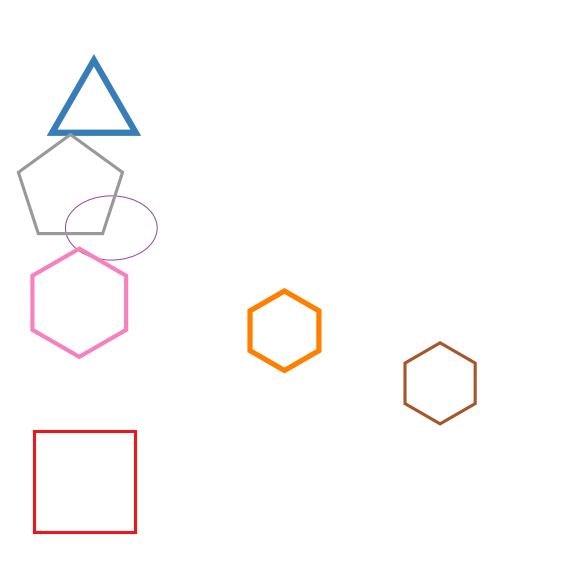[{"shape": "square", "thickness": 1.5, "radius": 0.44, "center": [0.146, 0.166]}, {"shape": "triangle", "thickness": 3, "radius": 0.42, "center": [0.163, 0.811]}, {"shape": "oval", "thickness": 0.5, "radius": 0.4, "center": [0.193, 0.604]}, {"shape": "hexagon", "thickness": 2.5, "radius": 0.34, "center": [0.493, 0.426]}, {"shape": "hexagon", "thickness": 1.5, "radius": 0.35, "center": [0.762, 0.335]}, {"shape": "hexagon", "thickness": 2, "radius": 0.47, "center": [0.137, 0.475]}, {"shape": "pentagon", "thickness": 1.5, "radius": 0.47, "center": [0.122, 0.671]}]